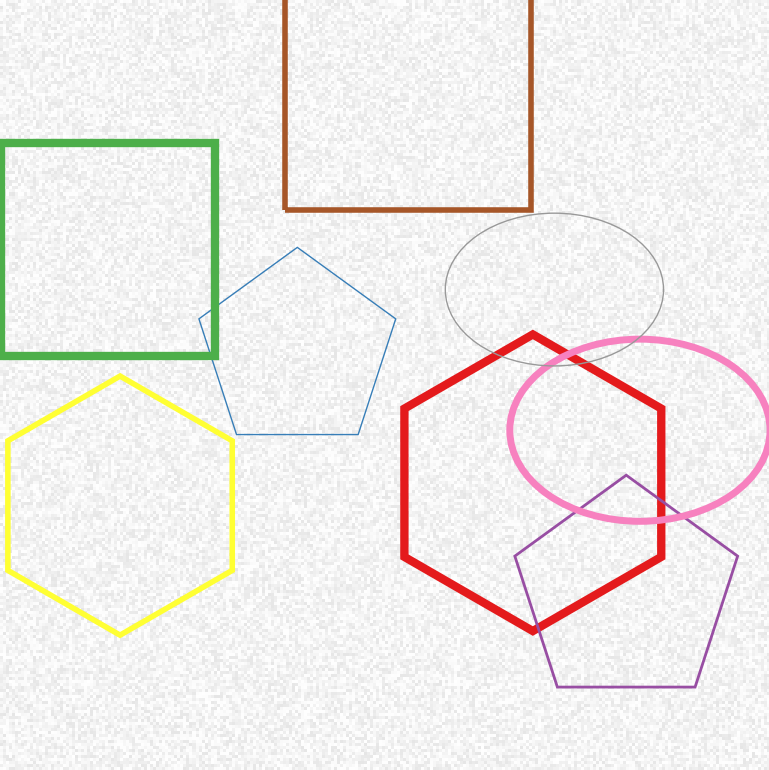[{"shape": "hexagon", "thickness": 3, "radius": 0.96, "center": [0.692, 0.373]}, {"shape": "pentagon", "thickness": 0.5, "radius": 0.67, "center": [0.386, 0.544]}, {"shape": "square", "thickness": 3, "radius": 0.69, "center": [0.14, 0.676]}, {"shape": "pentagon", "thickness": 1, "radius": 0.76, "center": [0.813, 0.231]}, {"shape": "hexagon", "thickness": 2, "radius": 0.84, "center": [0.156, 0.343]}, {"shape": "square", "thickness": 2, "radius": 0.8, "center": [0.53, 0.886]}, {"shape": "oval", "thickness": 2.5, "radius": 0.84, "center": [0.831, 0.441]}, {"shape": "oval", "thickness": 0.5, "radius": 0.71, "center": [0.72, 0.624]}]